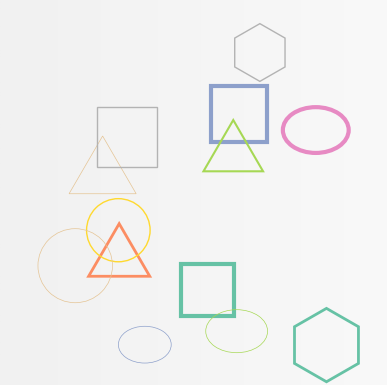[{"shape": "square", "thickness": 3, "radius": 0.34, "center": [0.534, 0.246]}, {"shape": "hexagon", "thickness": 2, "radius": 0.48, "center": [0.843, 0.104]}, {"shape": "triangle", "thickness": 2, "radius": 0.46, "center": [0.308, 0.328]}, {"shape": "square", "thickness": 3, "radius": 0.36, "center": [0.617, 0.704]}, {"shape": "oval", "thickness": 0.5, "radius": 0.34, "center": [0.374, 0.105]}, {"shape": "oval", "thickness": 3, "radius": 0.42, "center": [0.815, 0.662]}, {"shape": "triangle", "thickness": 1.5, "radius": 0.44, "center": [0.602, 0.599]}, {"shape": "oval", "thickness": 0.5, "radius": 0.4, "center": [0.611, 0.14]}, {"shape": "circle", "thickness": 1, "radius": 0.41, "center": [0.305, 0.402]}, {"shape": "triangle", "thickness": 0.5, "radius": 0.5, "center": [0.265, 0.547]}, {"shape": "circle", "thickness": 0.5, "radius": 0.48, "center": [0.194, 0.31]}, {"shape": "square", "thickness": 1, "radius": 0.39, "center": [0.327, 0.645]}, {"shape": "hexagon", "thickness": 1, "radius": 0.37, "center": [0.671, 0.864]}]